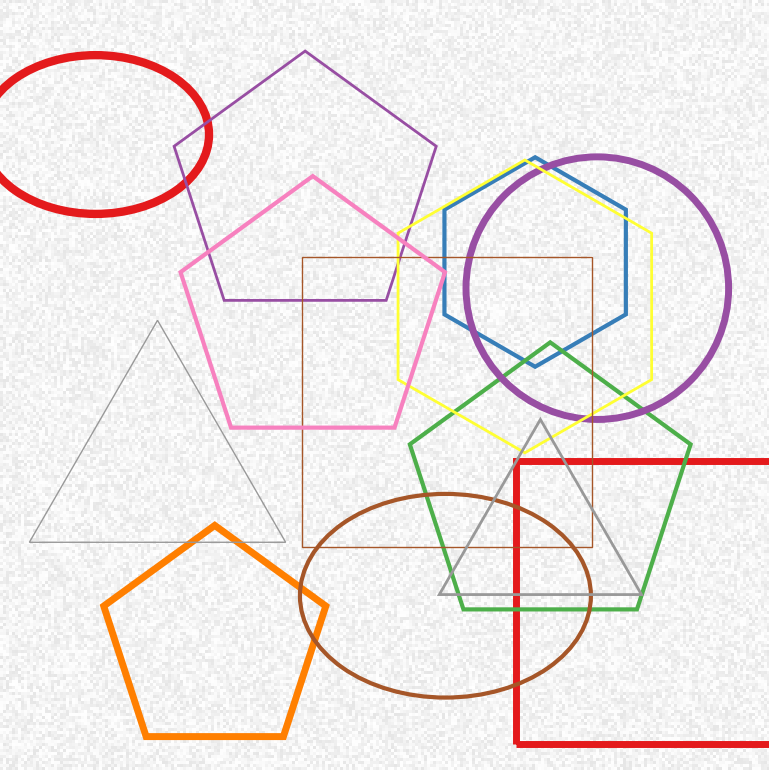[{"shape": "square", "thickness": 2.5, "radius": 0.92, "center": [0.854, 0.218]}, {"shape": "oval", "thickness": 3, "radius": 0.74, "center": [0.124, 0.825]}, {"shape": "hexagon", "thickness": 1.5, "radius": 0.68, "center": [0.695, 0.66]}, {"shape": "pentagon", "thickness": 1.5, "radius": 0.96, "center": [0.715, 0.364]}, {"shape": "pentagon", "thickness": 1, "radius": 0.89, "center": [0.396, 0.755]}, {"shape": "circle", "thickness": 2.5, "radius": 0.85, "center": [0.776, 0.626]}, {"shape": "pentagon", "thickness": 2.5, "radius": 0.76, "center": [0.279, 0.166]}, {"shape": "hexagon", "thickness": 1, "radius": 0.95, "center": [0.682, 0.602]}, {"shape": "square", "thickness": 0.5, "radius": 0.94, "center": [0.581, 0.478]}, {"shape": "oval", "thickness": 1.5, "radius": 0.94, "center": [0.578, 0.226]}, {"shape": "pentagon", "thickness": 1.5, "radius": 0.9, "center": [0.406, 0.591]}, {"shape": "triangle", "thickness": 0.5, "radius": 0.96, "center": [0.205, 0.392]}, {"shape": "triangle", "thickness": 1, "radius": 0.76, "center": [0.702, 0.304]}]